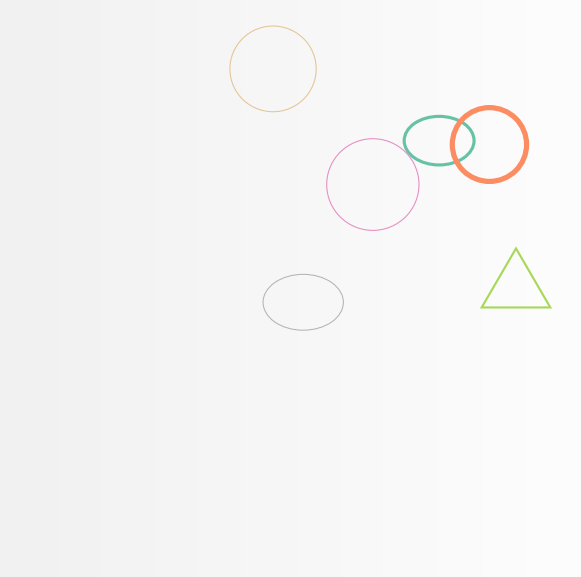[{"shape": "oval", "thickness": 1.5, "radius": 0.3, "center": [0.755, 0.756]}, {"shape": "circle", "thickness": 2.5, "radius": 0.32, "center": [0.842, 0.749]}, {"shape": "circle", "thickness": 0.5, "radius": 0.4, "center": [0.641, 0.68]}, {"shape": "triangle", "thickness": 1, "radius": 0.34, "center": [0.888, 0.501]}, {"shape": "circle", "thickness": 0.5, "radius": 0.37, "center": [0.47, 0.88]}, {"shape": "oval", "thickness": 0.5, "radius": 0.35, "center": [0.522, 0.476]}]